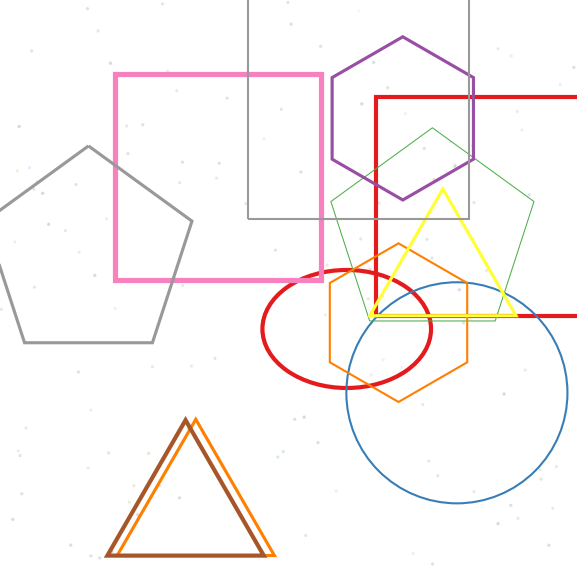[{"shape": "oval", "thickness": 2, "radius": 0.73, "center": [0.6, 0.429]}, {"shape": "square", "thickness": 2, "radius": 0.95, "center": [0.841, 0.642]}, {"shape": "circle", "thickness": 1, "radius": 0.96, "center": [0.791, 0.319]}, {"shape": "pentagon", "thickness": 0.5, "radius": 0.92, "center": [0.749, 0.593]}, {"shape": "hexagon", "thickness": 1.5, "radius": 0.71, "center": [0.697, 0.794]}, {"shape": "hexagon", "thickness": 1, "radius": 0.69, "center": [0.69, 0.44]}, {"shape": "triangle", "thickness": 1.5, "radius": 0.79, "center": [0.339, 0.116]}, {"shape": "triangle", "thickness": 1.5, "radius": 0.73, "center": [0.767, 0.526]}, {"shape": "triangle", "thickness": 2, "radius": 0.78, "center": [0.321, 0.115]}, {"shape": "square", "thickness": 2.5, "radius": 0.89, "center": [0.377, 0.692]}, {"shape": "square", "thickness": 1, "radius": 0.96, "center": [0.621, 0.811]}, {"shape": "pentagon", "thickness": 1.5, "radius": 0.94, "center": [0.153, 0.558]}]